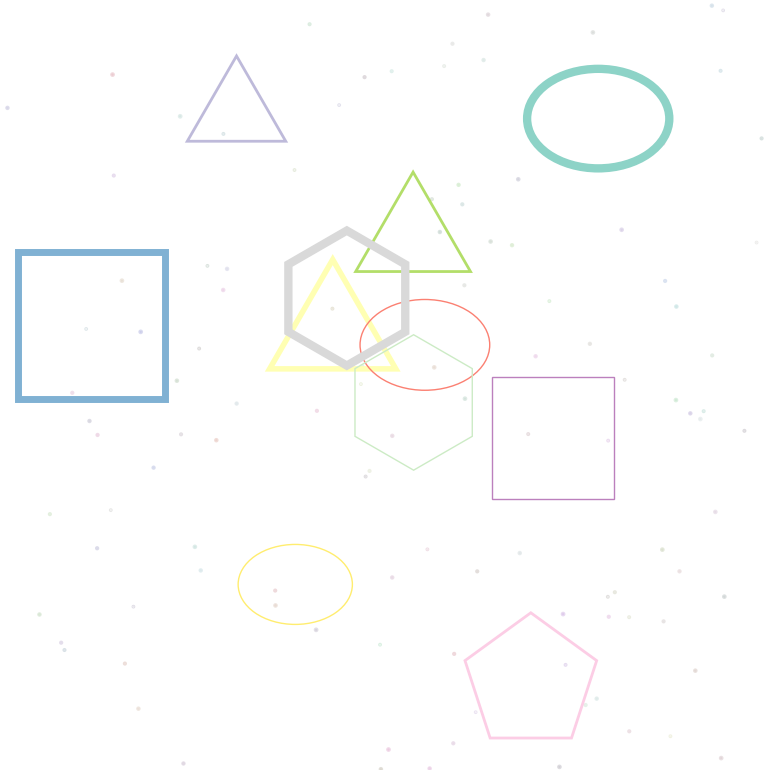[{"shape": "oval", "thickness": 3, "radius": 0.46, "center": [0.777, 0.846]}, {"shape": "triangle", "thickness": 2, "radius": 0.47, "center": [0.432, 0.568]}, {"shape": "triangle", "thickness": 1, "radius": 0.37, "center": [0.307, 0.853]}, {"shape": "oval", "thickness": 0.5, "radius": 0.42, "center": [0.552, 0.552]}, {"shape": "square", "thickness": 2.5, "radius": 0.48, "center": [0.119, 0.577]}, {"shape": "triangle", "thickness": 1, "radius": 0.43, "center": [0.536, 0.69]}, {"shape": "pentagon", "thickness": 1, "radius": 0.45, "center": [0.689, 0.114]}, {"shape": "hexagon", "thickness": 3, "radius": 0.44, "center": [0.45, 0.613]}, {"shape": "square", "thickness": 0.5, "radius": 0.4, "center": [0.719, 0.431]}, {"shape": "hexagon", "thickness": 0.5, "radius": 0.44, "center": [0.537, 0.477]}, {"shape": "oval", "thickness": 0.5, "radius": 0.37, "center": [0.383, 0.241]}]